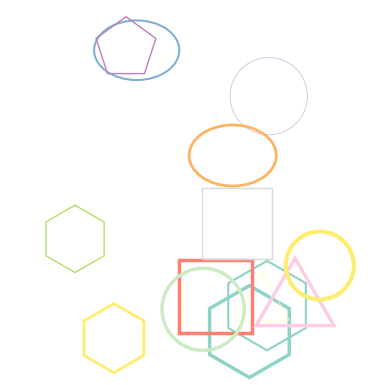[{"shape": "hexagon", "thickness": 1.5, "radius": 0.58, "center": [0.694, 0.206]}, {"shape": "hexagon", "thickness": 2.5, "radius": 0.6, "center": [0.648, 0.139]}, {"shape": "triangle", "thickness": 0.5, "radius": 0.41, "center": [0.68, 0.21]}, {"shape": "circle", "thickness": 0.5, "radius": 0.5, "center": [0.698, 0.75]}, {"shape": "square", "thickness": 2.5, "radius": 0.47, "center": [0.56, 0.229]}, {"shape": "oval", "thickness": 1.5, "radius": 0.55, "center": [0.355, 0.869]}, {"shape": "oval", "thickness": 2, "radius": 0.57, "center": [0.604, 0.596]}, {"shape": "hexagon", "thickness": 1, "radius": 0.44, "center": [0.195, 0.38]}, {"shape": "triangle", "thickness": 2.5, "radius": 0.58, "center": [0.766, 0.213]}, {"shape": "square", "thickness": 1, "radius": 0.46, "center": [0.616, 0.42]}, {"shape": "pentagon", "thickness": 1, "radius": 0.41, "center": [0.327, 0.875]}, {"shape": "circle", "thickness": 2.5, "radius": 0.53, "center": [0.528, 0.197]}, {"shape": "hexagon", "thickness": 2, "radius": 0.45, "center": [0.296, 0.122]}, {"shape": "circle", "thickness": 3, "radius": 0.44, "center": [0.831, 0.31]}]